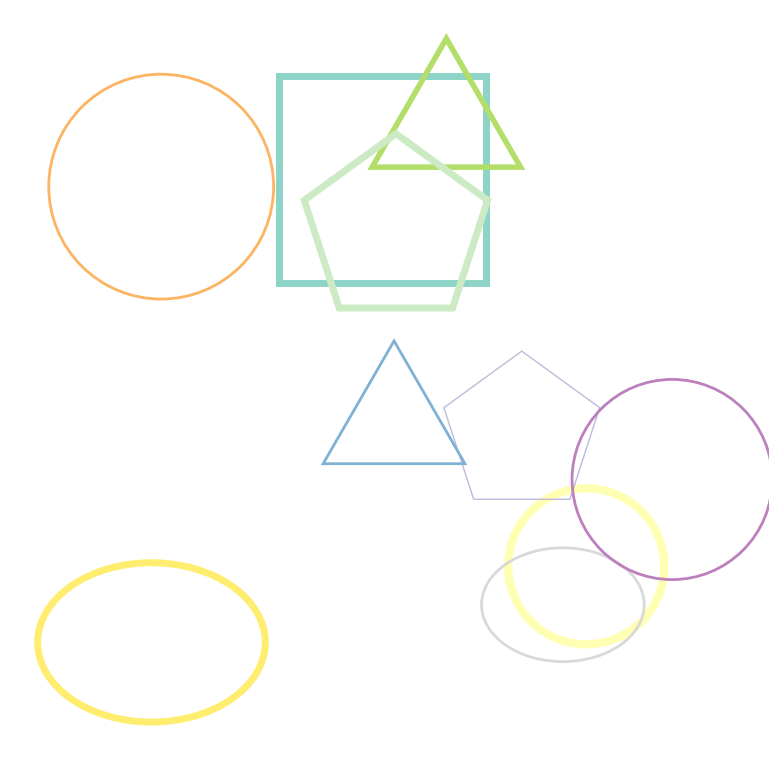[{"shape": "square", "thickness": 2.5, "radius": 0.67, "center": [0.497, 0.767]}, {"shape": "circle", "thickness": 3, "radius": 0.51, "center": [0.761, 0.265]}, {"shape": "pentagon", "thickness": 0.5, "radius": 0.53, "center": [0.678, 0.438]}, {"shape": "triangle", "thickness": 1, "radius": 0.53, "center": [0.512, 0.451]}, {"shape": "circle", "thickness": 1, "radius": 0.73, "center": [0.209, 0.758]}, {"shape": "triangle", "thickness": 2, "radius": 0.56, "center": [0.58, 0.839]}, {"shape": "oval", "thickness": 1, "radius": 0.53, "center": [0.731, 0.215]}, {"shape": "circle", "thickness": 1, "radius": 0.65, "center": [0.873, 0.377]}, {"shape": "pentagon", "thickness": 2.5, "radius": 0.63, "center": [0.514, 0.701]}, {"shape": "oval", "thickness": 2.5, "radius": 0.74, "center": [0.197, 0.166]}]